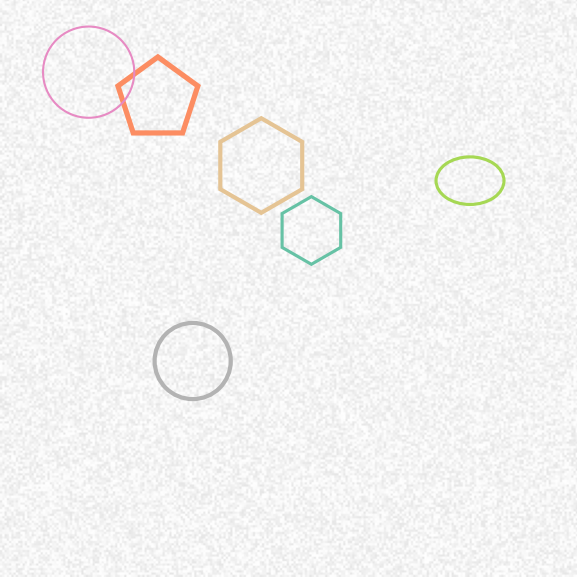[{"shape": "hexagon", "thickness": 1.5, "radius": 0.29, "center": [0.539, 0.6]}, {"shape": "pentagon", "thickness": 2.5, "radius": 0.36, "center": [0.273, 0.828]}, {"shape": "circle", "thickness": 1, "radius": 0.39, "center": [0.154, 0.874]}, {"shape": "oval", "thickness": 1.5, "radius": 0.29, "center": [0.814, 0.686]}, {"shape": "hexagon", "thickness": 2, "radius": 0.41, "center": [0.452, 0.713]}, {"shape": "circle", "thickness": 2, "radius": 0.33, "center": [0.334, 0.374]}]